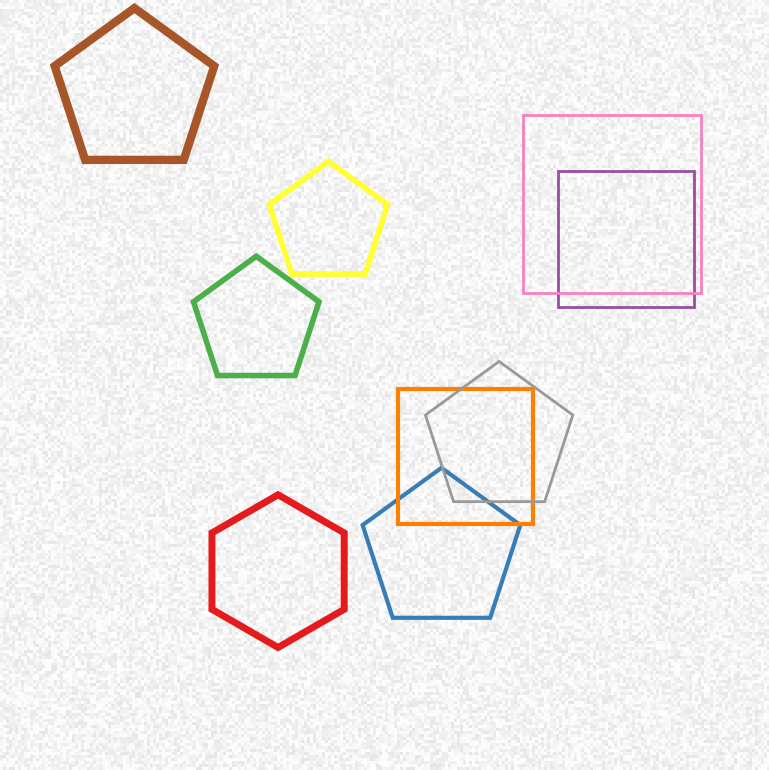[{"shape": "hexagon", "thickness": 2.5, "radius": 0.5, "center": [0.361, 0.258]}, {"shape": "pentagon", "thickness": 1.5, "radius": 0.54, "center": [0.573, 0.285]}, {"shape": "pentagon", "thickness": 2, "radius": 0.43, "center": [0.333, 0.582]}, {"shape": "square", "thickness": 1, "radius": 0.44, "center": [0.813, 0.689]}, {"shape": "square", "thickness": 1.5, "radius": 0.44, "center": [0.605, 0.407]}, {"shape": "pentagon", "thickness": 2, "radius": 0.4, "center": [0.427, 0.709]}, {"shape": "pentagon", "thickness": 3, "radius": 0.54, "center": [0.175, 0.881]}, {"shape": "square", "thickness": 1, "radius": 0.58, "center": [0.795, 0.735]}, {"shape": "pentagon", "thickness": 1, "radius": 0.5, "center": [0.648, 0.43]}]